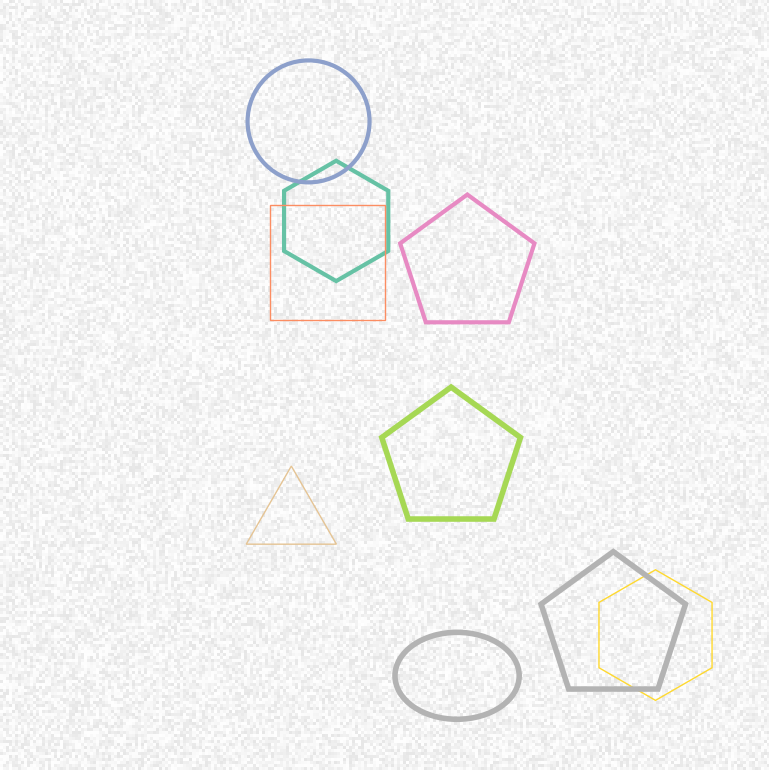[{"shape": "hexagon", "thickness": 1.5, "radius": 0.39, "center": [0.437, 0.713]}, {"shape": "square", "thickness": 0.5, "radius": 0.37, "center": [0.426, 0.659]}, {"shape": "circle", "thickness": 1.5, "radius": 0.4, "center": [0.401, 0.842]}, {"shape": "pentagon", "thickness": 1.5, "radius": 0.46, "center": [0.607, 0.656]}, {"shape": "pentagon", "thickness": 2, "radius": 0.47, "center": [0.586, 0.403]}, {"shape": "hexagon", "thickness": 0.5, "radius": 0.42, "center": [0.851, 0.175]}, {"shape": "triangle", "thickness": 0.5, "radius": 0.34, "center": [0.378, 0.327]}, {"shape": "oval", "thickness": 2, "radius": 0.4, "center": [0.594, 0.122]}, {"shape": "pentagon", "thickness": 2, "radius": 0.49, "center": [0.796, 0.185]}]